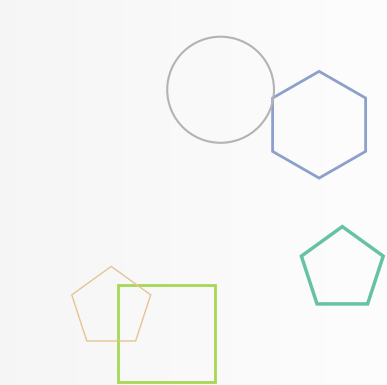[{"shape": "pentagon", "thickness": 2.5, "radius": 0.56, "center": [0.883, 0.3]}, {"shape": "hexagon", "thickness": 2, "radius": 0.69, "center": [0.824, 0.676]}, {"shape": "square", "thickness": 2, "radius": 0.63, "center": [0.43, 0.134]}, {"shape": "pentagon", "thickness": 1, "radius": 0.54, "center": [0.287, 0.201]}, {"shape": "circle", "thickness": 1.5, "radius": 0.69, "center": [0.569, 0.767]}]